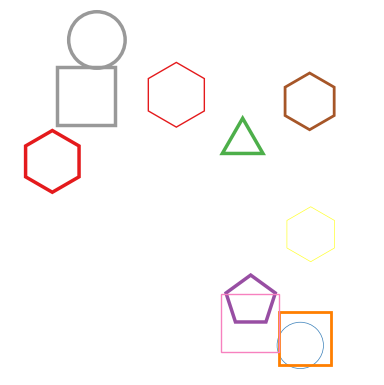[{"shape": "hexagon", "thickness": 2.5, "radius": 0.4, "center": [0.136, 0.581]}, {"shape": "hexagon", "thickness": 1, "radius": 0.42, "center": [0.458, 0.754]}, {"shape": "circle", "thickness": 0.5, "radius": 0.3, "center": [0.78, 0.103]}, {"shape": "triangle", "thickness": 2.5, "radius": 0.3, "center": [0.63, 0.632]}, {"shape": "pentagon", "thickness": 2.5, "radius": 0.34, "center": [0.651, 0.218]}, {"shape": "square", "thickness": 2, "radius": 0.34, "center": [0.792, 0.121]}, {"shape": "hexagon", "thickness": 0.5, "radius": 0.36, "center": [0.807, 0.392]}, {"shape": "hexagon", "thickness": 2, "radius": 0.37, "center": [0.804, 0.737]}, {"shape": "square", "thickness": 1, "radius": 0.38, "center": [0.65, 0.16]}, {"shape": "square", "thickness": 2.5, "radius": 0.38, "center": [0.224, 0.751]}, {"shape": "circle", "thickness": 2.5, "radius": 0.37, "center": [0.252, 0.896]}]